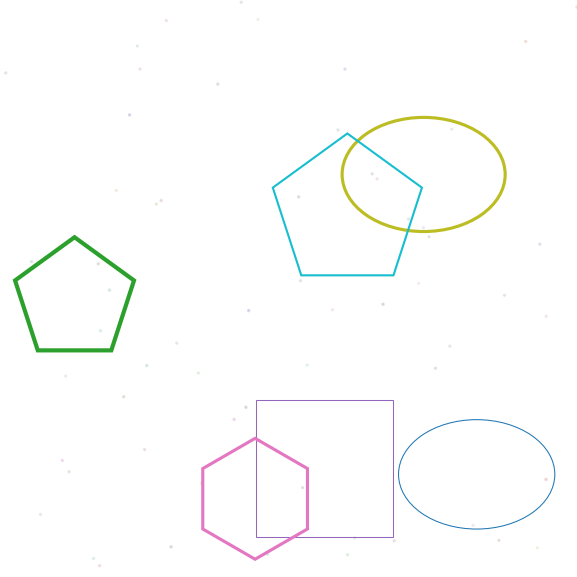[{"shape": "oval", "thickness": 0.5, "radius": 0.68, "center": [0.825, 0.178]}, {"shape": "pentagon", "thickness": 2, "radius": 0.54, "center": [0.129, 0.48]}, {"shape": "square", "thickness": 0.5, "radius": 0.59, "center": [0.562, 0.188]}, {"shape": "hexagon", "thickness": 1.5, "radius": 0.52, "center": [0.442, 0.135]}, {"shape": "oval", "thickness": 1.5, "radius": 0.71, "center": [0.734, 0.697]}, {"shape": "pentagon", "thickness": 1, "radius": 0.68, "center": [0.602, 0.632]}]